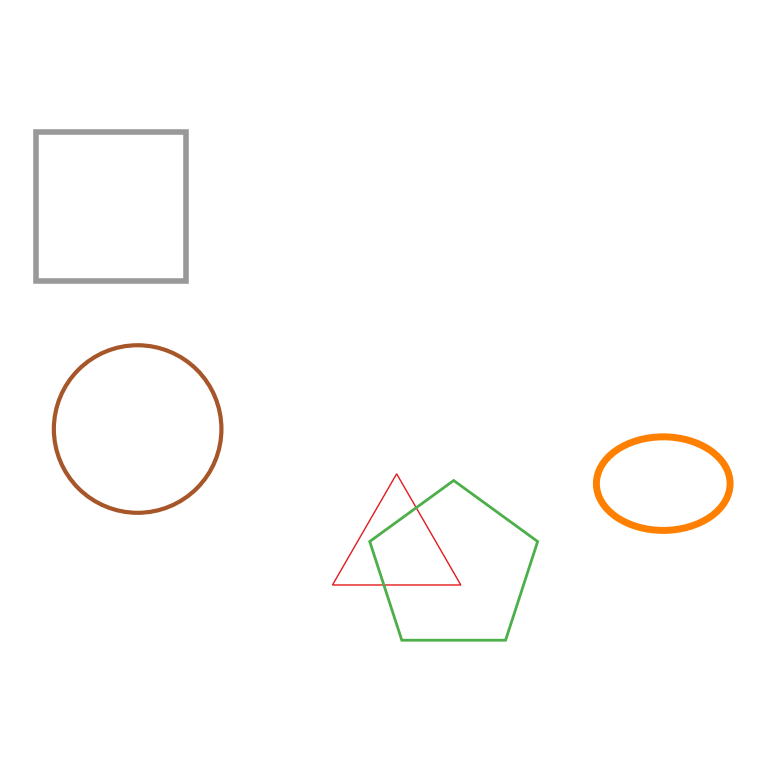[{"shape": "triangle", "thickness": 0.5, "radius": 0.48, "center": [0.515, 0.288]}, {"shape": "pentagon", "thickness": 1, "radius": 0.57, "center": [0.589, 0.261]}, {"shape": "oval", "thickness": 2.5, "radius": 0.43, "center": [0.861, 0.372]}, {"shape": "circle", "thickness": 1.5, "radius": 0.54, "center": [0.179, 0.443]}, {"shape": "square", "thickness": 2, "radius": 0.49, "center": [0.144, 0.732]}]